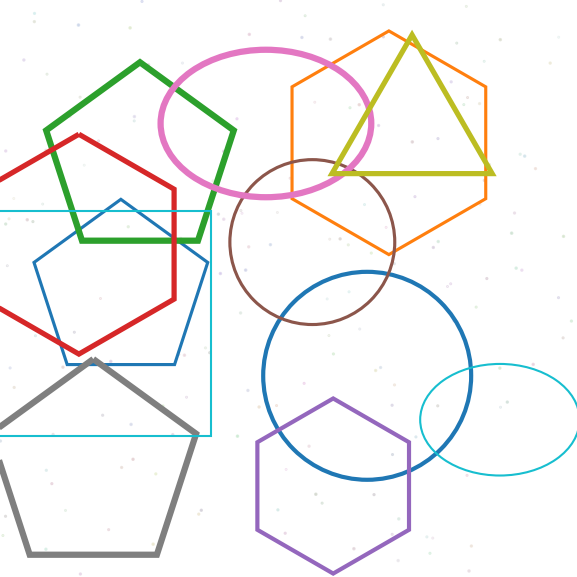[{"shape": "pentagon", "thickness": 1.5, "radius": 0.79, "center": [0.209, 0.496]}, {"shape": "circle", "thickness": 2, "radius": 0.9, "center": [0.636, 0.348]}, {"shape": "hexagon", "thickness": 1.5, "radius": 0.97, "center": [0.673, 0.752]}, {"shape": "pentagon", "thickness": 3, "radius": 0.85, "center": [0.242, 0.721]}, {"shape": "hexagon", "thickness": 2.5, "radius": 0.95, "center": [0.137, 0.576]}, {"shape": "hexagon", "thickness": 2, "radius": 0.76, "center": [0.577, 0.158]}, {"shape": "circle", "thickness": 1.5, "radius": 0.71, "center": [0.541, 0.58]}, {"shape": "oval", "thickness": 3, "radius": 0.91, "center": [0.46, 0.785]}, {"shape": "pentagon", "thickness": 3, "radius": 0.94, "center": [0.162, 0.19]}, {"shape": "triangle", "thickness": 2.5, "radius": 0.8, "center": [0.714, 0.779]}, {"shape": "square", "thickness": 1, "radius": 0.98, "center": [0.17, 0.439]}, {"shape": "oval", "thickness": 1, "radius": 0.69, "center": [0.866, 0.272]}]